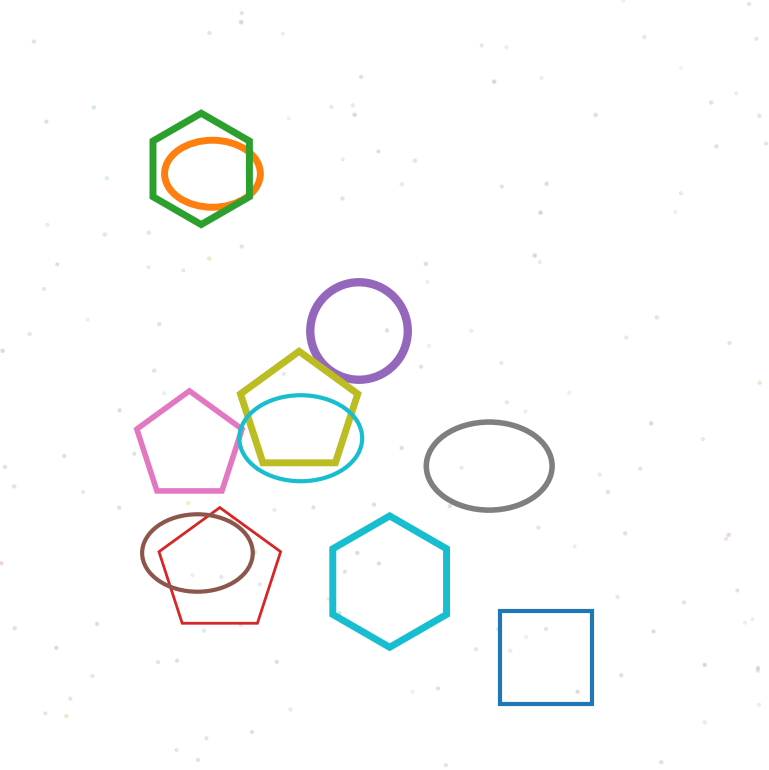[{"shape": "square", "thickness": 1.5, "radius": 0.3, "center": [0.709, 0.146]}, {"shape": "oval", "thickness": 2.5, "radius": 0.31, "center": [0.276, 0.774]}, {"shape": "hexagon", "thickness": 2.5, "radius": 0.36, "center": [0.261, 0.781]}, {"shape": "pentagon", "thickness": 1, "radius": 0.42, "center": [0.285, 0.258]}, {"shape": "circle", "thickness": 3, "radius": 0.32, "center": [0.466, 0.57]}, {"shape": "oval", "thickness": 1.5, "radius": 0.36, "center": [0.256, 0.282]}, {"shape": "pentagon", "thickness": 2, "radius": 0.36, "center": [0.246, 0.421]}, {"shape": "oval", "thickness": 2, "radius": 0.41, "center": [0.635, 0.395]}, {"shape": "pentagon", "thickness": 2.5, "radius": 0.4, "center": [0.388, 0.464]}, {"shape": "hexagon", "thickness": 2.5, "radius": 0.43, "center": [0.506, 0.245]}, {"shape": "oval", "thickness": 1.5, "radius": 0.4, "center": [0.391, 0.431]}]